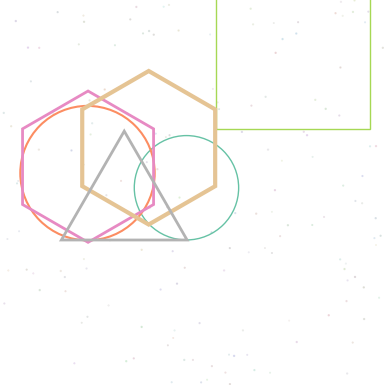[{"shape": "circle", "thickness": 1, "radius": 0.68, "center": [0.484, 0.512]}, {"shape": "circle", "thickness": 1.5, "radius": 0.87, "center": [0.227, 0.55]}, {"shape": "hexagon", "thickness": 2, "radius": 0.98, "center": [0.229, 0.567]}, {"shape": "square", "thickness": 1, "radius": 1.0, "center": [0.761, 0.865]}, {"shape": "hexagon", "thickness": 3, "radius": 1.0, "center": [0.386, 0.616]}, {"shape": "triangle", "thickness": 2, "radius": 0.94, "center": [0.323, 0.471]}]